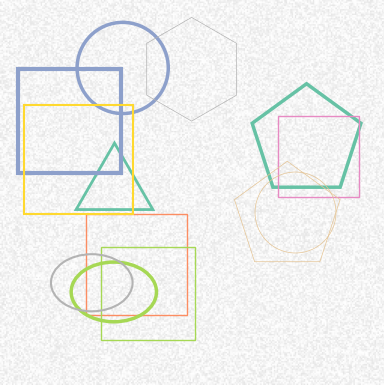[{"shape": "triangle", "thickness": 2, "radius": 0.58, "center": [0.297, 0.513]}, {"shape": "pentagon", "thickness": 2.5, "radius": 0.74, "center": [0.796, 0.634]}, {"shape": "square", "thickness": 1, "radius": 0.66, "center": [0.355, 0.312]}, {"shape": "square", "thickness": 3, "radius": 0.67, "center": [0.18, 0.686]}, {"shape": "circle", "thickness": 2.5, "radius": 0.59, "center": [0.319, 0.823]}, {"shape": "square", "thickness": 1, "radius": 0.53, "center": [0.828, 0.593]}, {"shape": "square", "thickness": 1, "radius": 0.61, "center": [0.384, 0.237]}, {"shape": "oval", "thickness": 2.5, "radius": 0.55, "center": [0.296, 0.242]}, {"shape": "square", "thickness": 1.5, "radius": 0.71, "center": [0.204, 0.586]}, {"shape": "circle", "thickness": 0.5, "radius": 0.53, "center": [0.768, 0.448]}, {"shape": "pentagon", "thickness": 0.5, "radius": 0.72, "center": [0.746, 0.437]}, {"shape": "hexagon", "thickness": 0.5, "radius": 0.67, "center": [0.498, 0.82]}, {"shape": "oval", "thickness": 1.5, "radius": 0.53, "center": [0.238, 0.266]}]